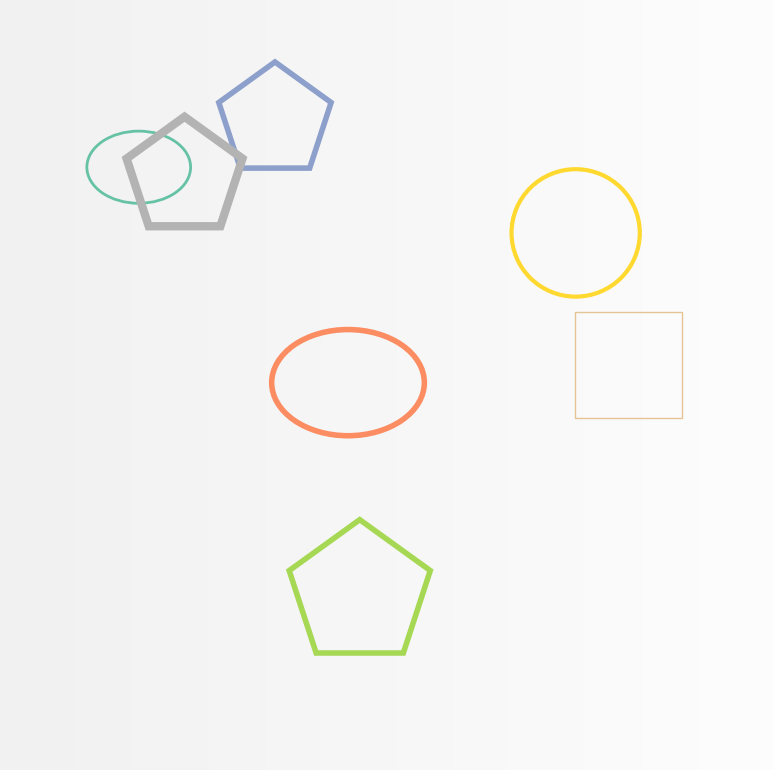[{"shape": "oval", "thickness": 1, "radius": 0.33, "center": [0.179, 0.783]}, {"shape": "oval", "thickness": 2, "radius": 0.49, "center": [0.449, 0.503]}, {"shape": "pentagon", "thickness": 2, "radius": 0.38, "center": [0.355, 0.843]}, {"shape": "pentagon", "thickness": 2, "radius": 0.48, "center": [0.464, 0.229]}, {"shape": "circle", "thickness": 1.5, "radius": 0.41, "center": [0.743, 0.698]}, {"shape": "square", "thickness": 0.5, "radius": 0.34, "center": [0.811, 0.526]}, {"shape": "pentagon", "thickness": 3, "radius": 0.39, "center": [0.238, 0.77]}]